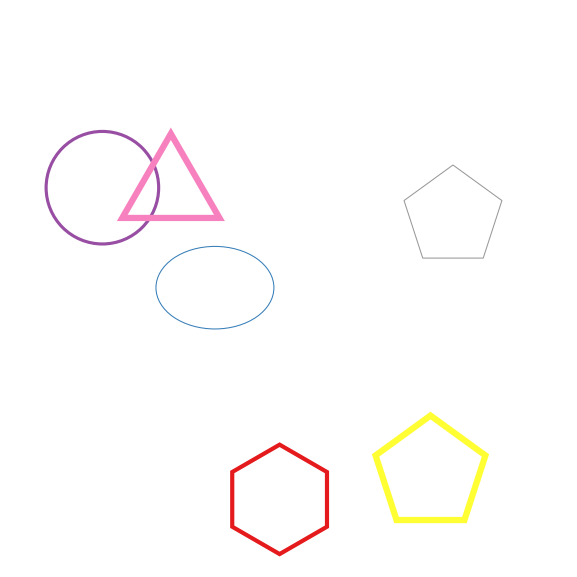[{"shape": "hexagon", "thickness": 2, "radius": 0.47, "center": [0.484, 0.134]}, {"shape": "oval", "thickness": 0.5, "radius": 0.51, "center": [0.372, 0.501]}, {"shape": "circle", "thickness": 1.5, "radius": 0.49, "center": [0.177, 0.674]}, {"shape": "pentagon", "thickness": 3, "radius": 0.5, "center": [0.745, 0.18]}, {"shape": "triangle", "thickness": 3, "radius": 0.49, "center": [0.296, 0.67]}, {"shape": "pentagon", "thickness": 0.5, "radius": 0.45, "center": [0.784, 0.624]}]